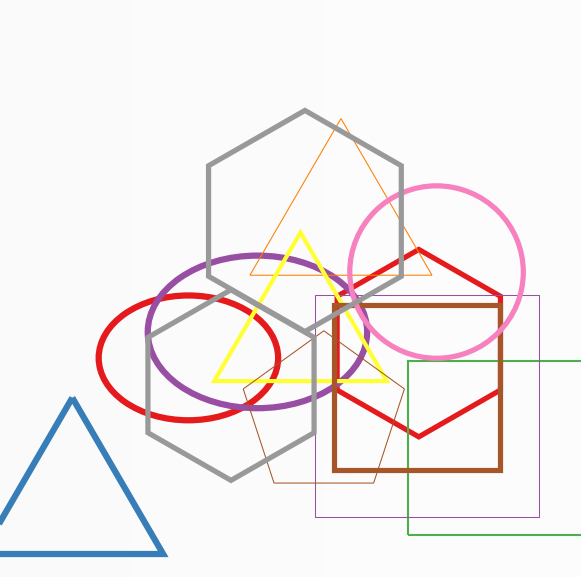[{"shape": "oval", "thickness": 3, "radius": 0.77, "center": [0.324, 0.379]}, {"shape": "hexagon", "thickness": 2.5, "radius": 0.81, "center": [0.721, 0.405]}, {"shape": "triangle", "thickness": 3, "radius": 0.9, "center": [0.124, 0.13]}, {"shape": "square", "thickness": 1, "radius": 0.75, "center": [0.853, 0.223]}, {"shape": "oval", "thickness": 3, "radius": 0.94, "center": [0.443, 0.424]}, {"shape": "square", "thickness": 0.5, "radius": 0.96, "center": [0.735, 0.296]}, {"shape": "triangle", "thickness": 0.5, "radius": 0.9, "center": [0.587, 0.613]}, {"shape": "triangle", "thickness": 2, "radius": 0.86, "center": [0.517, 0.425]}, {"shape": "square", "thickness": 2.5, "radius": 0.71, "center": [0.717, 0.328]}, {"shape": "pentagon", "thickness": 0.5, "radius": 0.73, "center": [0.557, 0.281]}, {"shape": "circle", "thickness": 2.5, "radius": 0.75, "center": [0.751, 0.528]}, {"shape": "hexagon", "thickness": 2.5, "radius": 0.83, "center": [0.397, 0.332]}, {"shape": "hexagon", "thickness": 2.5, "radius": 0.96, "center": [0.525, 0.616]}]